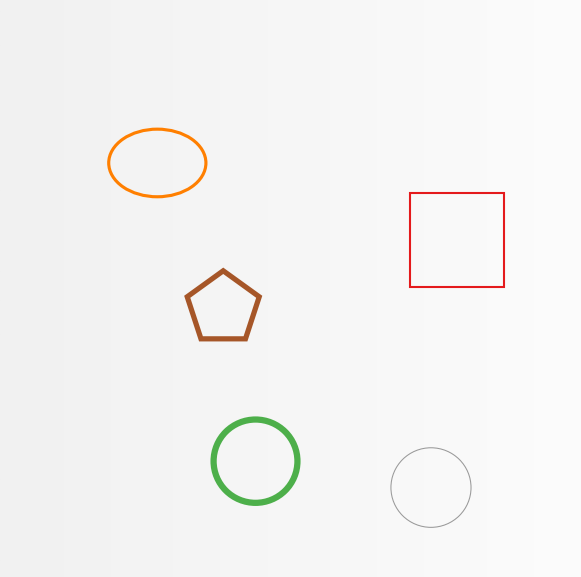[{"shape": "square", "thickness": 1, "radius": 0.41, "center": [0.786, 0.583]}, {"shape": "circle", "thickness": 3, "radius": 0.36, "center": [0.44, 0.201]}, {"shape": "oval", "thickness": 1.5, "radius": 0.42, "center": [0.271, 0.717]}, {"shape": "pentagon", "thickness": 2.5, "radius": 0.33, "center": [0.384, 0.465]}, {"shape": "circle", "thickness": 0.5, "radius": 0.34, "center": [0.741, 0.155]}]